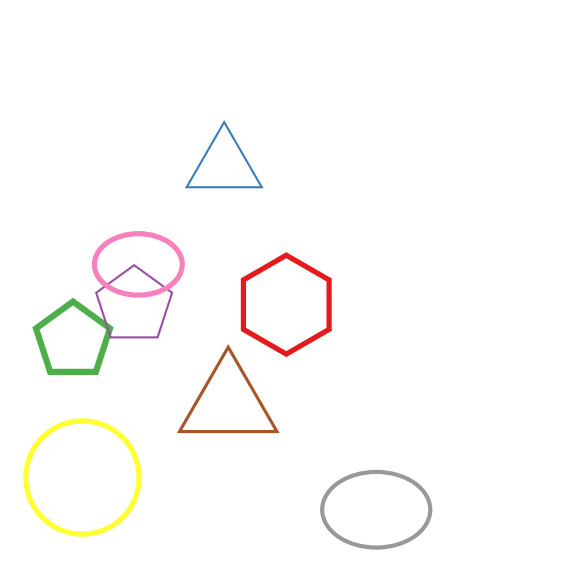[{"shape": "hexagon", "thickness": 2.5, "radius": 0.43, "center": [0.496, 0.472]}, {"shape": "triangle", "thickness": 1, "radius": 0.38, "center": [0.388, 0.712]}, {"shape": "pentagon", "thickness": 3, "radius": 0.34, "center": [0.126, 0.41]}, {"shape": "pentagon", "thickness": 1, "radius": 0.35, "center": [0.232, 0.471]}, {"shape": "circle", "thickness": 2.5, "radius": 0.49, "center": [0.143, 0.172]}, {"shape": "triangle", "thickness": 1.5, "radius": 0.49, "center": [0.395, 0.301]}, {"shape": "oval", "thickness": 2.5, "radius": 0.38, "center": [0.24, 0.541]}, {"shape": "oval", "thickness": 2, "radius": 0.47, "center": [0.651, 0.116]}]